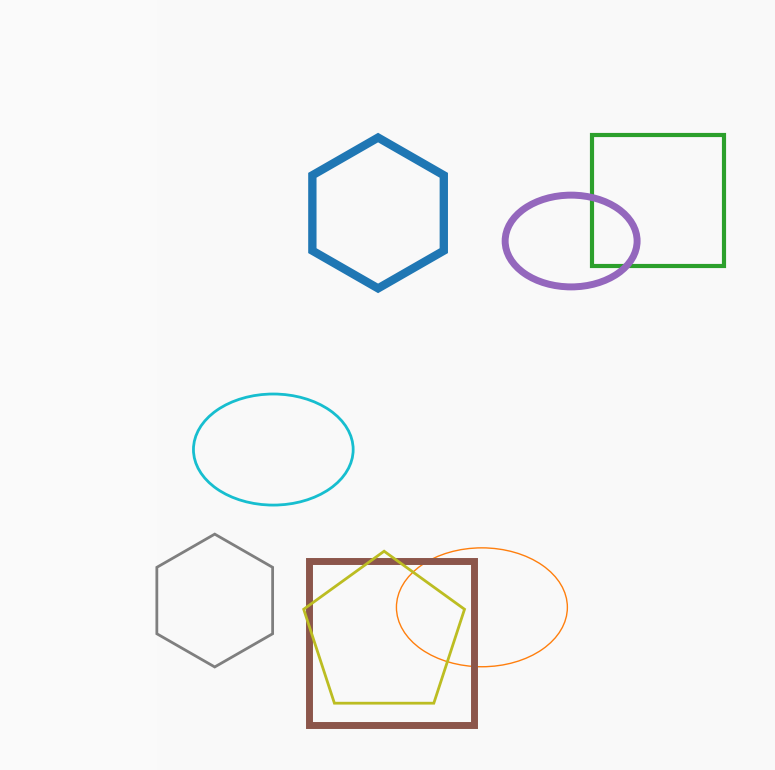[{"shape": "hexagon", "thickness": 3, "radius": 0.49, "center": [0.488, 0.723]}, {"shape": "oval", "thickness": 0.5, "radius": 0.55, "center": [0.622, 0.211]}, {"shape": "square", "thickness": 1.5, "radius": 0.43, "center": [0.849, 0.739]}, {"shape": "oval", "thickness": 2.5, "radius": 0.43, "center": [0.737, 0.687]}, {"shape": "square", "thickness": 2.5, "radius": 0.53, "center": [0.505, 0.165]}, {"shape": "hexagon", "thickness": 1, "radius": 0.43, "center": [0.277, 0.22]}, {"shape": "pentagon", "thickness": 1, "radius": 0.55, "center": [0.496, 0.175]}, {"shape": "oval", "thickness": 1, "radius": 0.52, "center": [0.353, 0.416]}]